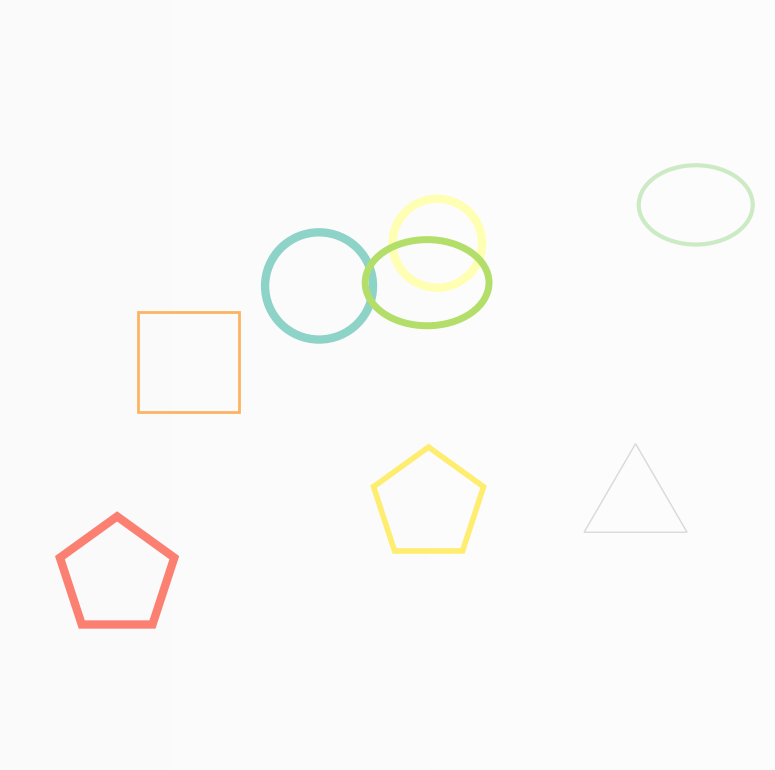[{"shape": "circle", "thickness": 3, "radius": 0.35, "center": [0.412, 0.629]}, {"shape": "circle", "thickness": 3, "radius": 0.29, "center": [0.564, 0.684]}, {"shape": "pentagon", "thickness": 3, "radius": 0.39, "center": [0.151, 0.252]}, {"shape": "square", "thickness": 1, "radius": 0.32, "center": [0.243, 0.53]}, {"shape": "oval", "thickness": 2.5, "radius": 0.4, "center": [0.551, 0.633]}, {"shape": "triangle", "thickness": 0.5, "radius": 0.38, "center": [0.82, 0.347]}, {"shape": "oval", "thickness": 1.5, "radius": 0.37, "center": [0.898, 0.734]}, {"shape": "pentagon", "thickness": 2, "radius": 0.37, "center": [0.553, 0.345]}]